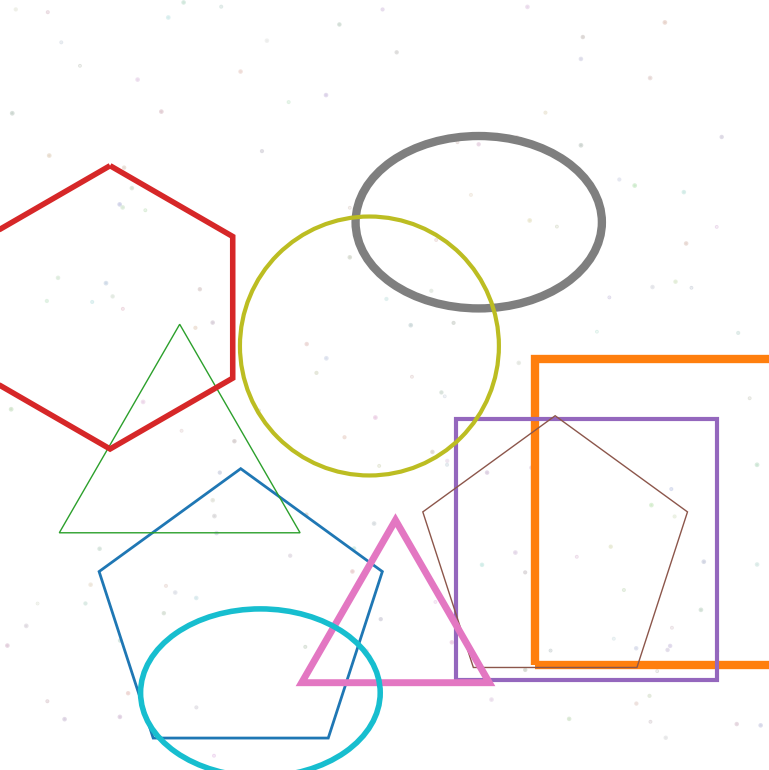[{"shape": "pentagon", "thickness": 1, "radius": 0.97, "center": [0.313, 0.198]}, {"shape": "square", "thickness": 3, "radius": 0.99, "center": [0.893, 0.335]}, {"shape": "triangle", "thickness": 0.5, "radius": 0.9, "center": [0.233, 0.398]}, {"shape": "hexagon", "thickness": 2, "radius": 0.92, "center": [0.143, 0.601]}, {"shape": "square", "thickness": 1.5, "radius": 0.85, "center": [0.762, 0.287]}, {"shape": "pentagon", "thickness": 0.5, "radius": 0.9, "center": [0.721, 0.279]}, {"shape": "triangle", "thickness": 2.5, "radius": 0.7, "center": [0.514, 0.184]}, {"shape": "oval", "thickness": 3, "radius": 0.8, "center": [0.622, 0.711]}, {"shape": "circle", "thickness": 1.5, "radius": 0.84, "center": [0.48, 0.551]}, {"shape": "oval", "thickness": 2, "radius": 0.78, "center": [0.338, 0.1]}]